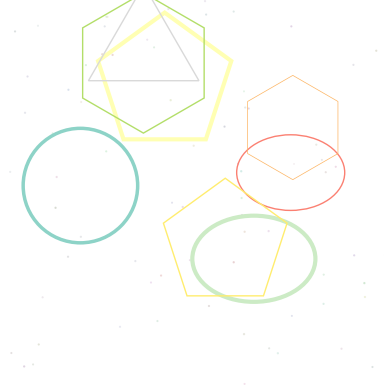[{"shape": "circle", "thickness": 2.5, "radius": 0.74, "center": [0.209, 0.518]}, {"shape": "pentagon", "thickness": 3, "radius": 0.91, "center": [0.428, 0.785]}, {"shape": "oval", "thickness": 1, "radius": 0.7, "center": [0.755, 0.552]}, {"shape": "hexagon", "thickness": 0.5, "radius": 0.68, "center": [0.761, 0.669]}, {"shape": "hexagon", "thickness": 1, "radius": 0.91, "center": [0.372, 0.837]}, {"shape": "triangle", "thickness": 1, "radius": 0.83, "center": [0.373, 0.873]}, {"shape": "oval", "thickness": 3, "radius": 0.8, "center": [0.659, 0.328]}, {"shape": "pentagon", "thickness": 1, "radius": 0.84, "center": [0.585, 0.368]}]